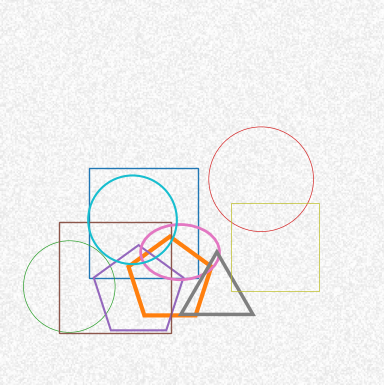[{"shape": "square", "thickness": 1, "radius": 0.71, "center": [0.373, 0.421]}, {"shape": "pentagon", "thickness": 3, "radius": 0.57, "center": [0.441, 0.272]}, {"shape": "circle", "thickness": 0.5, "radius": 0.59, "center": [0.18, 0.256]}, {"shape": "circle", "thickness": 0.5, "radius": 0.68, "center": [0.678, 0.534]}, {"shape": "pentagon", "thickness": 1.5, "radius": 0.61, "center": [0.36, 0.241]}, {"shape": "square", "thickness": 1, "radius": 0.72, "center": [0.299, 0.28]}, {"shape": "oval", "thickness": 2, "radius": 0.51, "center": [0.468, 0.345]}, {"shape": "triangle", "thickness": 2.5, "radius": 0.54, "center": [0.563, 0.237]}, {"shape": "square", "thickness": 0.5, "radius": 0.57, "center": [0.714, 0.359]}, {"shape": "circle", "thickness": 1.5, "radius": 0.58, "center": [0.344, 0.429]}]